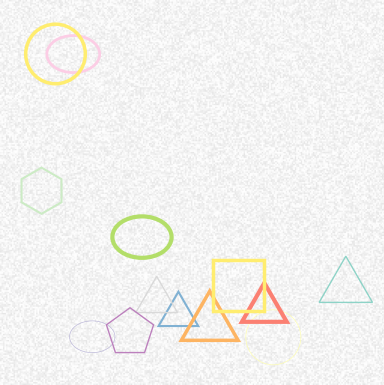[{"shape": "triangle", "thickness": 1, "radius": 0.4, "center": [0.898, 0.255]}, {"shape": "circle", "thickness": 0.5, "radius": 0.36, "center": [0.71, 0.124]}, {"shape": "oval", "thickness": 0.5, "radius": 0.29, "center": [0.24, 0.125]}, {"shape": "triangle", "thickness": 3, "radius": 0.34, "center": [0.687, 0.198]}, {"shape": "triangle", "thickness": 1.5, "radius": 0.3, "center": [0.463, 0.183]}, {"shape": "triangle", "thickness": 2.5, "radius": 0.43, "center": [0.545, 0.159]}, {"shape": "oval", "thickness": 3, "radius": 0.38, "center": [0.369, 0.384]}, {"shape": "oval", "thickness": 2, "radius": 0.34, "center": [0.19, 0.86]}, {"shape": "triangle", "thickness": 1, "radius": 0.31, "center": [0.407, 0.219]}, {"shape": "pentagon", "thickness": 1, "radius": 0.32, "center": [0.338, 0.136]}, {"shape": "hexagon", "thickness": 1.5, "radius": 0.3, "center": [0.108, 0.505]}, {"shape": "circle", "thickness": 2.5, "radius": 0.39, "center": [0.144, 0.86]}, {"shape": "square", "thickness": 2.5, "radius": 0.33, "center": [0.62, 0.258]}]